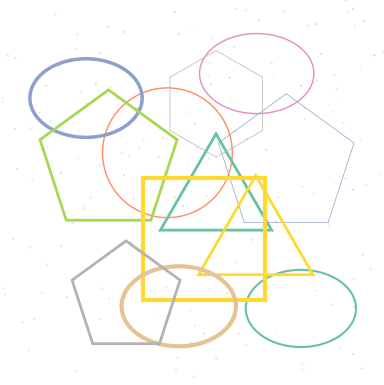[{"shape": "triangle", "thickness": 2, "radius": 0.83, "center": [0.561, 0.486]}, {"shape": "oval", "thickness": 1.5, "radius": 0.72, "center": [0.782, 0.199]}, {"shape": "circle", "thickness": 1, "radius": 0.84, "center": [0.435, 0.603]}, {"shape": "oval", "thickness": 2.5, "radius": 0.73, "center": [0.223, 0.745]}, {"shape": "pentagon", "thickness": 0.5, "radius": 0.93, "center": [0.743, 0.572]}, {"shape": "oval", "thickness": 1, "radius": 0.74, "center": [0.667, 0.809]}, {"shape": "pentagon", "thickness": 2, "radius": 0.94, "center": [0.282, 0.579]}, {"shape": "triangle", "thickness": 2, "radius": 0.86, "center": [0.664, 0.372]}, {"shape": "square", "thickness": 3, "radius": 0.79, "center": [0.529, 0.38]}, {"shape": "oval", "thickness": 3, "radius": 0.74, "center": [0.464, 0.204]}, {"shape": "hexagon", "thickness": 0.5, "radius": 0.69, "center": [0.562, 0.73]}, {"shape": "pentagon", "thickness": 2, "radius": 0.74, "center": [0.327, 0.227]}]